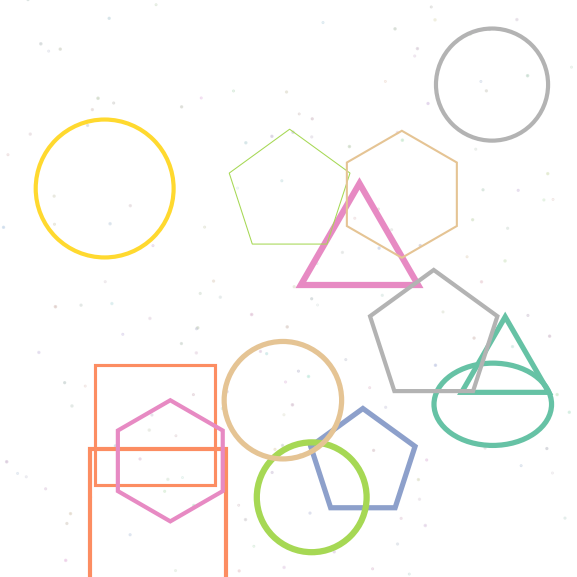[{"shape": "oval", "thickness": 2.5, "radius": 0.51, "center": [0.853, 0.299]}, {"shape": "triangle", "thickness": 2.5, "radius": 0.44, "center": [0.875, 0.363]}, {"shape": "square", "thickness": 2, "radius": 0.59, "center": [0.273, 0.104]}, {"shape": "square", "thickness": 1.5, "radius": 0.52, "center": [0.268, 0.263]}, {"shape": "pentagon", "thickness": 2.5, "radius": 0.47, "center": [0.628, 0.197]}, {"shape": "hexagon", "thickness": 2, "radius": 0.52, "center": [0.295, 0.201]}, {"shape": "triangle", "thickness": 3, "radius": 0.59, "center": [0.622, 0.564]}, {"shape": "pentagon", "thickness": 0.5, "radius": 0.55, "center": [0.501, 0.665]}, {"shape": "circle", "thickness": 3, "radius": 0.48, "center": [0.54, 0.138]}, {"shape": "circle", "thickness": 2, "radius": 0.6, "center": [0.181, 0.673]}, {"shape": "hexagon", "thickness": 1, "radius": 0.55, "center": [0.696, 0.663]}, {"shape": "circle", "thickness": 2.5, "radius": 0.51, "center": [0.49, 0.306]}, {"shape": "pentagon", "thickness": 2, "radius": 0.58, "center": [0.751, 0.416]}, {"shape": "circle", "thickness": 2, "radius": 0.49, "center": [0.852, 0.853]}]